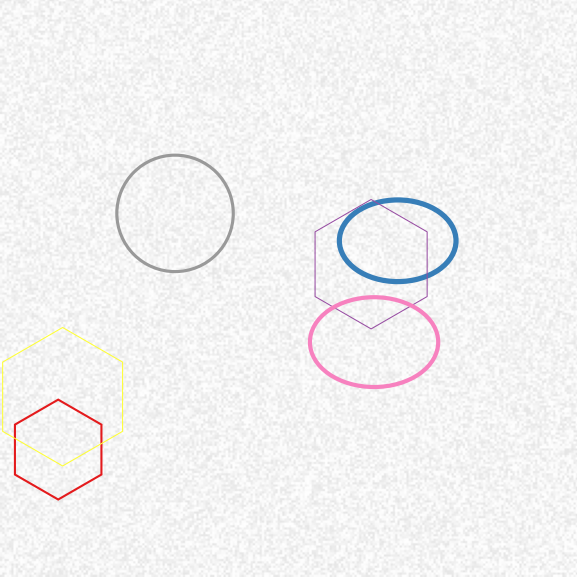[{"shape": "hexagon", "thickness": 1, "radius": 0.43, "center": [0.101, 0.221]}, {"shape": "oval", "thickness": 2.5, "radius": 0.51, "center": [0.689, 0.582]}, {"shape": "hexagon", "thickness": 0.5, "radius": 0.56, "center": [0.643, 0.542]}, {"shape": "hexagon", "thickness": 0.5, "radius": 0.6, "center": [0.108, 0.312]}, {"shape": "oval", "thickness": 2, "radius": 0.56, "center": [0.648, 0.407]}, {"shape": "circle", "thickness": 1.5, "radius": 0.5, "center": [0.303, 0.63]}]